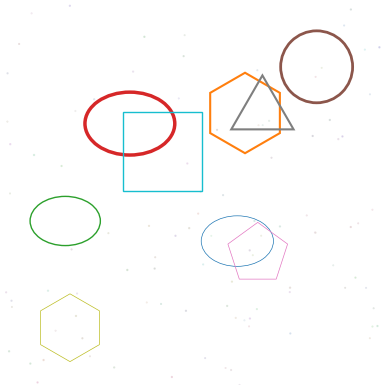[{"shape": "oval", "thickness": 0.5, "radius": 0.47, "center": [0.616, 0.374]}, {"shape": "hexagon", "thickness": 1.5, "radius": 0.52, "center": [0.636, 0.707]}, {"shape": "oval", "thickness": 1, "radius": 0.46, "center": [0.169, 0.426]}, {"shape": "oval", "thickness": 2.5, "radius": 0.58, "center": [0.337, 0.679]}, {"shape": "circle", "thickness": 2, "radius": 0.47, "center": [0.822, 0.826]}, {"shape": "pentagon", "thickness": 0.5, "radius": 0.41, "center": [0.669, 0.341]}, {"shape": "triangle", "thickness": 1.5, "radius": 0.47, "center": [0.682, 0.711]}, {"shape": "hexagon", "thickness": 0.5, "radius": 0.44, "center": [0.182, 0.149]}, {"shape": "square", "thickness": 1, "radius": 0.51, "center": [0.422, 0.606]}]